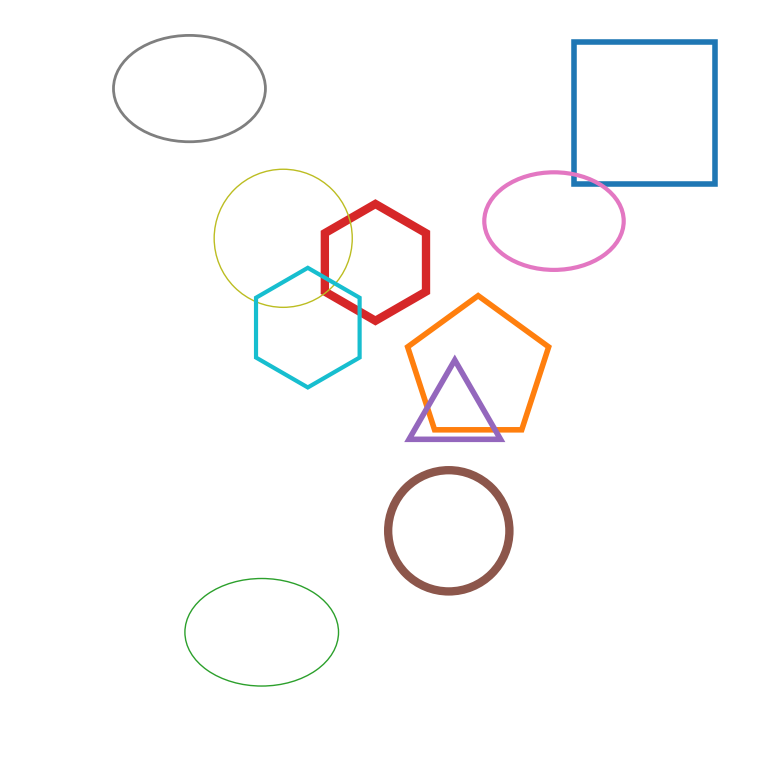[{"shape": "square", "thickness": 2, "radius": 0.46, "center": [0.837, 0.853]}, {"shape": "pentagon", "thickness": 2, "radius": 0.48, "center": [0.621, 0.52]}, {"shape": "oval", "thickness": 0.5, "radius": 0.5, "center": [0.34, 0.179]}, {"shape": "hexagon", "thickness": 3, "radius": 0.38, "center": [0.488, 0.659]}, {"shape": "triangle", "thickness": 2, "radius": 0.34, "center": [0.591, 0.464]}, {"shape": "circle", "thickness": 3, "radius": 0.39, "center": [0.583, 0.311]}, {"shape": "oval", "thickness": 1.5, "radius": 0.45, "center": [0.719, 0.713]}, {"shape": "oval", "thickness": 1, "radius": 0.49, "center": [0.246, 0.885]}, {"shape": "circle", "thickness": 0.5, "radius": 0.45, "center": [0.368, 0.691]}, {"shape": "hexagon", "thickness": 1.5, "radius": 0.39, "center": [0.4, 0.574]}]